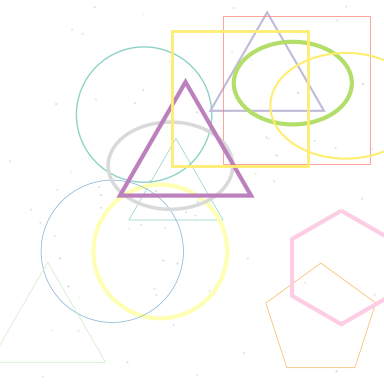[{"shape": "circle", "thickness": 1, "radius": 0.88, "center": [0.374, 0.702]}, {"shape": "triangle", "thickness": 0.5, "radius": 0.71, "center": [0.457, 0.499]}, {"shape": "circle", "thickness": 3, "radius": 0.87, "center": [0.416, 0.347]}, {"shape": "triangle", "thickness": 1.5, "radius": 0.85, "center": [0.694, 0.797]}, {"shape": "square", "thickness": 0.5, "radius": 0.96, "center": [0.769, 0.766]}, {"shape": "circle", "thickness": 0.5, "radius": 0.92, "center": [0.292, 0.347]}, {"shape": "pentagon", "thickness": 0.5, "radius": 0.75, "center": [0.833, 0.166]}, {"shape": "oval", "thickness": 3, "radius": 0.77, "center": [0.761, 0.784]}, {"shape": "hexagon", "thickness": 3, "radius": 0.74, "center": [0.886, 0.305]}, {"shape": "oval", "thickness": 2.5, "radius": 0.81, "center": [0.443, 0.57]}, {"shape": "triangle", "thickness": 3, "radius": 0.98, "center": [0.482, 0.59]}, {"shape": "triangle", "thickness": 0.5, "radius": 0.87, "center": [0.124, 0.146]}, {"shape": "oval", "thickness": 1.5, "radius": 0.98, "center": [0.898, 0.725]}, {"shape": "square", "thickness": 2, "radius": 0.88, "center": [0.623, 0.744]}]